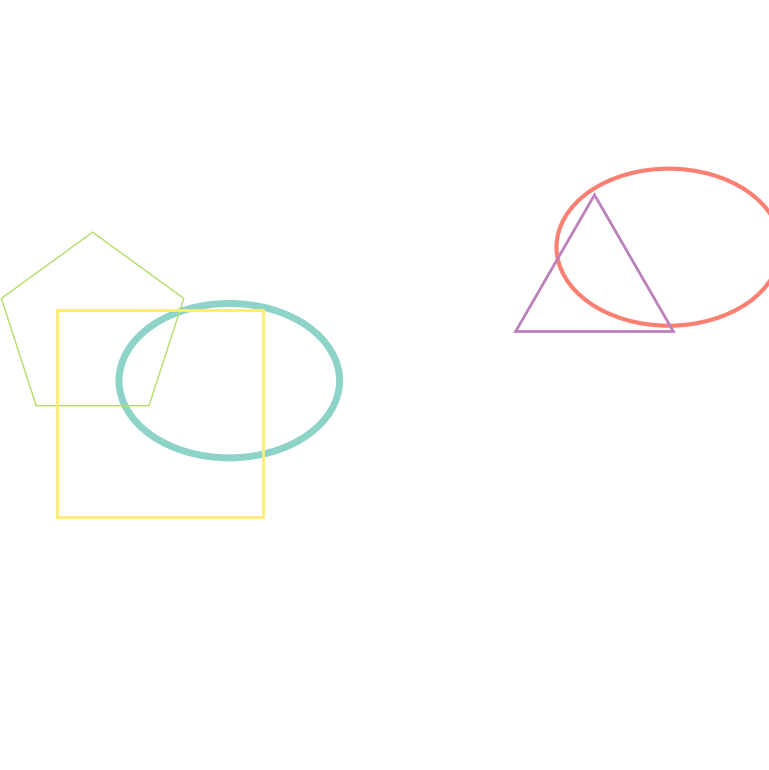[{"shape": "oval", "thickness": 2.5, "radius": 0.72, "center": [0.298, 0.506]}, {"shape": "oval", "thickness": 1.5, "radius": 0.73, "center": [0.868, 0.679]}, {"shape": "pentagon", "thickness": 0.5, "radius": 0.62, "center": [0.12, 0.574]}, {"shape": "triangle", "thickness": 1, "radius": 0.59, "center": [0.772, 0.629]}, {"shape": "square", "thickness": 1, "radius": 0.67, "center": [0.208, 0.463]}]